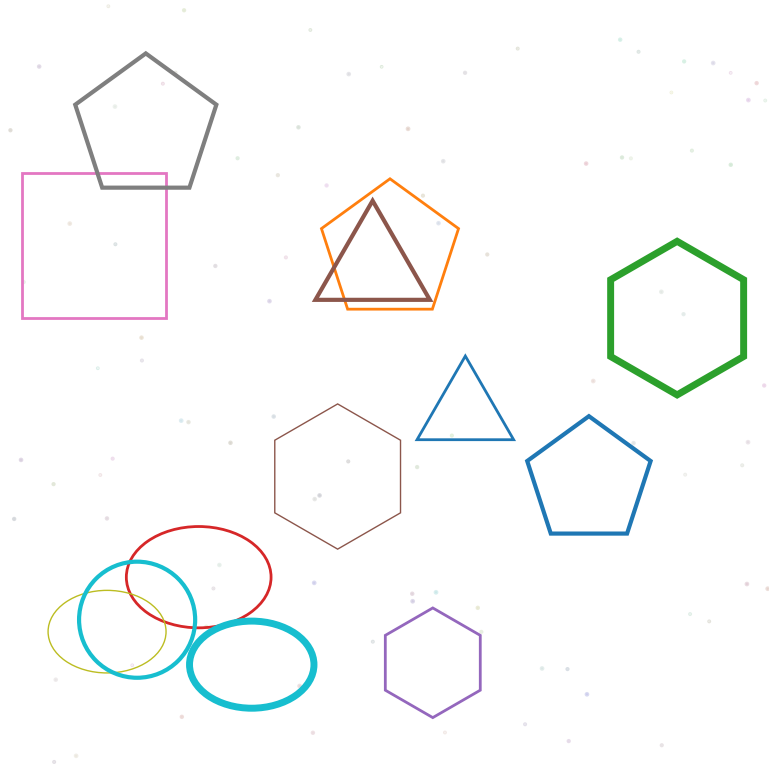[{"shape": "triangle", "thickness": 1, "radius": 0.36, "center": [0.604, 0.465]}, {"shape": "pentagon", "thickness": 1.5, "radius": 0.42, "center": [0.765, 0.375]}, {"shape": "pentagon", "thickness": 1, "radius": 0.47, "center": [0.506, 0.674]}, {"shape": "hexagon", "thickness": 2.5, "radius": 0.5, "center": [0.879, 0.587]}, {"shape": "oval", "thickness": 1, "radius": 0.47, "center": [0.258, 0.25]}, {"shape": "hexagon", "thickness": 1, "radius": 0.36, "center": [0.562, 0.139]}, {"shape": "triangle", "thickness": 1.5, "radius": 0.43, "center": [0.484, 0.653]}, {"shape": "hexagon", "thickness": 0.5, "radius": 0.47, "center": [0.439, 0.381]}, {"shape": "square", "thickness": 1, "radius": 0.47, "center": [0.122, 0.681]}, {"shape": "pentagon", "thickness": 1.5, "radius": 0.48, "center": [0.189, 0.834]}, {"shape": "oval", "thickness": 0.5, "radius": 0.38, "center": [0.139, 0.18]}, {"shape": "oval", "thickness": 2.5, "radius": 0.4, "center": [0.327, 0.137]}, {"shape": "circle", "thickness": 1.5, "radius": 0.38, "center": [0.178, 0.195]}]